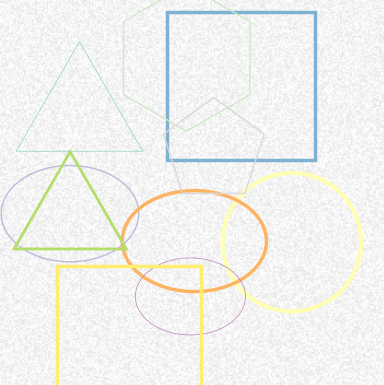[{"shape": "triangle", "thickness": 0.5, "radius": 0.95, "center": [0.206, 0.702]}, {"shape": "circle", "thickness": 3, "radius": 0.9, "center": [0.758, 0.371]}, {"shape": "oval", "thickness": 1, "radius": 0.89, "center": [0.182, 0.445]}, {"shape": "square", "thickness": 2.5, "radius": 0.96, "center": [0.626, 0.776]}, {"shape": "oval", "thickness": 2.5, "radius": 0.94, "center": [0.505, 0.374]}, {"shape": "triangle", "thickness": 2, "radius": 0.84, "center": [0.182, 0.438]}, {"shape": "pentagon", "thickness": 1, "radius": 0.69, "center": [0.555, 0.609]}, {"shape": "oval", "thickness": 0.5, "radius": 0.71, "center": [0.495, 0.23]}, {"shape": "hexagon", "thickness": 1, "radius": 0.95, "center": [0.485, 0.849]}, {"shape": "square", "thickness": 2.5, "radius": 0.94, "center": [0.335, 0.122]}]